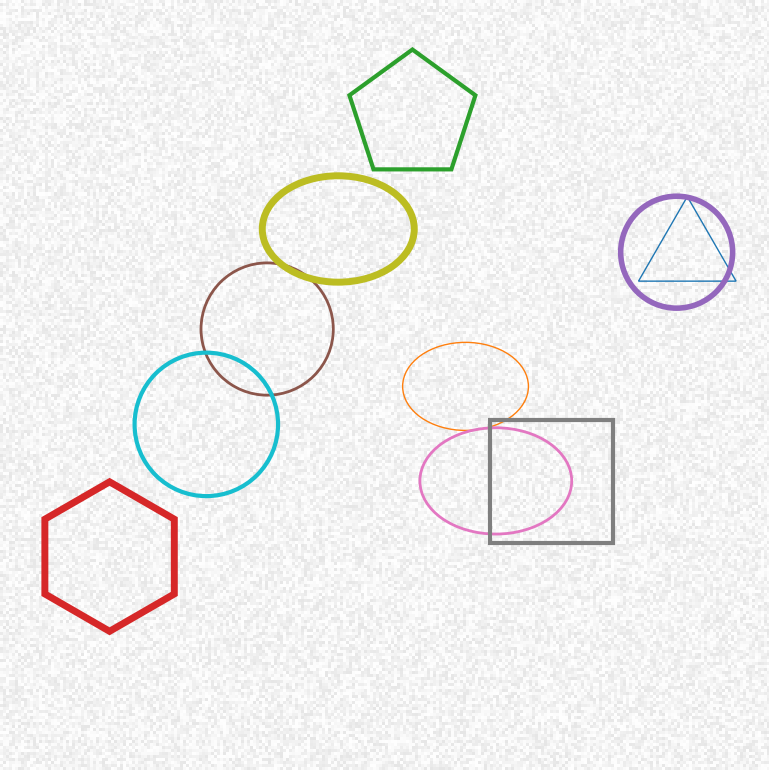[{"shape": "triangle", "thickness": 0.5, "radius": 0.37, "center": [0.893, 0.671]}, {"shape": "oval", "thickness": 0.5, "radius": 0.41, "center": [0.605, 0.498]}, {"shape": "pentagon", "thickness": 1.5, "radius": 0.43, "center": [0.536, 0.85]}, {"shape": "hexagon", "thickness": 2.5, "radius": 0.49, "center": [0.142, 0.277]}, {"shape": "circle", "thickness": 2, "radius": 0.36, "center": [0.879, 0.672]}, {"shape": "circle", "thickness": 1, "radius": 0.43, "center": [0.347, 0.573]}, {"shape": "oval", "thickness": 1, "radius": 0.49, "center": [0.644, 0.375]}, {"shape": "square", "thickness": 1.5, "radius": 0.4, "center": [0.716, 0.374]}, {"shape": "oval", "thickness": 2.5, "radius": 0.49, "center": [0.439, 0.703]}, {"shape": "circle", "thickness": 1.5, "radius": 0.47, "center": [0.268, 0.449]}]